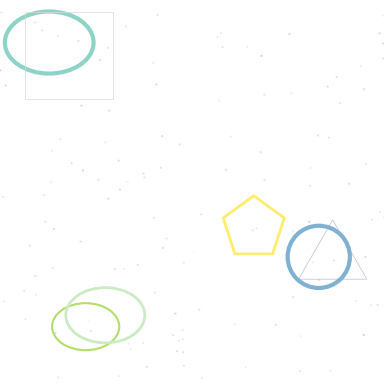[{"shape": "oval", "thickness": 3, "radius": 0.58, "center": [0.128, 0.89]}, {"shape": "triangle", "thickness": 0.5, "radius": 0.51, "center": [0.864, 0.326]}, {"shape": "circle", "thickness": 3, "radius": 0.4, "center": [0.828, 0.333]}, {"shape": "oval", "thickness": 1.5, "radius": 0.44, "center": [0.223, 0.151]}, {"shape": "square", "thickness": 0.5, "radius": 0.57, "center": [0.18, 0.856]}, {"shape": "oval", "thickness": 2, "radius": 0.51, "center": [0.274, 0.181]}, {"shape": "pentagon", "thickness": 2, "radius": 0.42, "center": [0.659, 0.408]}]